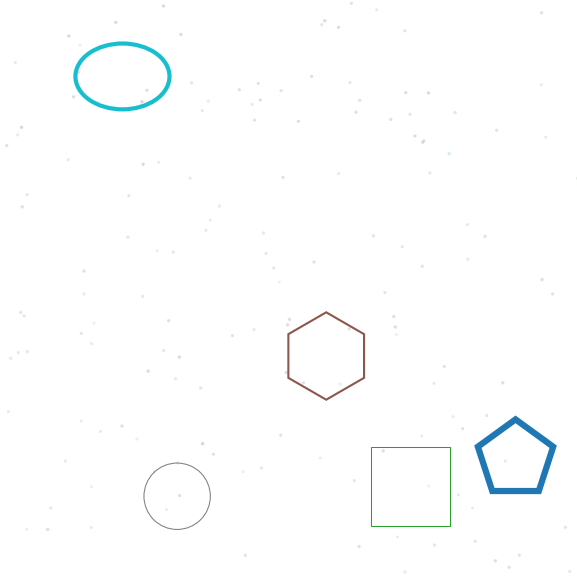[{"shape": "pentagon", "thickness": 3, "radius": 0.34, "center": [0.893, 0.204]}, {"shape": "square", "thickness": 0.5, "radius": 0.34, "center": [0.711, 0.157]}, {"shape": "hexagon", "thickness": 1, "radius": 0.38, "center": [0.565, 0.383]}, {"shape": "circle", "thickness": 0.5, "radius": 0.29, "center": [0.307, 0.14]}, {"shape": "oval", "thickness": 2, "radius": 0.41, "center": [0.212, 0.867]}]